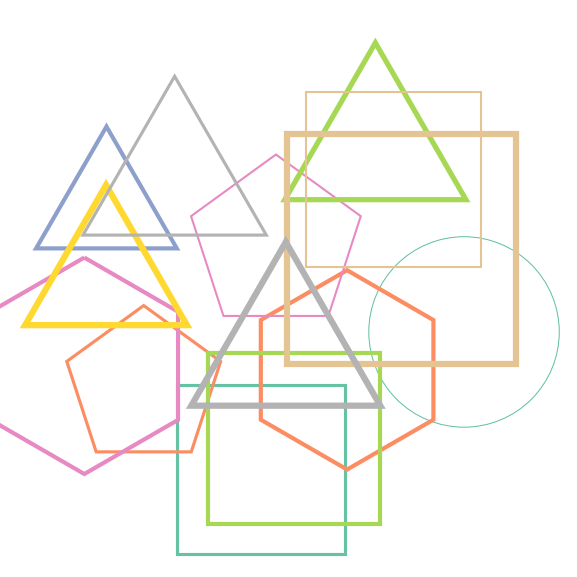[{"shape": "circle", "thickness": 0.5, "radius": 0.82, "center": [0.804, 0.424]}, {"shape": "square", "thickness": 1.5, "radius": 0.73, "center": [0.452, 0.187]}, {"shape": "hexagon", "thickness": 2, "radius": 0.86, "center": [0.601, 0.359]}, {"shape": "pentagon", "thickness": 1.5, "radius": 0.7, "center": [0.249, 0.33]}, {"shape": "triangle", "thickness": 2, "radius": 0.7, "center": [0.184, 0.639]}, {"shape": "hexagon", "thickness": 2, "radius": 0.94, "center": [0.146, 0.366]}, {"shape": "pentagon", "thickness": 1, "radius": 0.77, "center": [0.478, 0.577]}, {"shape": "triangle", "thickness": 2.5, "radius": 0.91, "center": [0.65, 0.744]}, {"shape": "square", "thickness": 2, "radius": 0.74, "center": [0.509, 0.24]}, {"shape": "triangle", "thickness": 3, "radius": 0.81, "center": [0.184, 0.517]}, {"shape": "square", "thickness": 3, "radius": 1.0, "center": [0.695, 0.567]}, {"shape": "square", "thickness": 1, "radius": 0.76, "center": [0.682, 0.689]}, {"shape": "triangle", "thickness": 1.5, "radius": 0.92, "center": [0.302, 0.684]}, {"shape": "triangle", "thickness": 3, "radius": 0.94, "center": [0.495, 0.391]}]